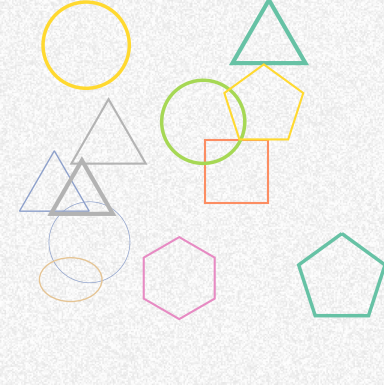[{"shape": "triangle", "thickness": 3, "radius": 0.55, "center": [0.699, 0.891]}, {"shape": "pentagon", "thickness": 2.5, "radius": 0.59, "center": [0.888, 0.275]}, {"shape": "square", "thickness": 1.5, "radius": 0.41, "center": [0.613, 0.554]}, {"shape": "circle", "thickness": 0.5, "radius": 0.53, "center": [0.232, 0.371]}, {"shape": "triangle", "thickness": 1, "radius": 0.52, "center": [0.141, 0.504]}, {"shape": "hexagon", "thickness": 1.5, "radius": 0.53, "center": [0.466, 0.278]}, {"shape": "circle", "thickness": 2.5, "radius": 0.54, "center": [0.528, 0.684]}, {"shape": "circle", "thickness": 2.5, "radius": 0.56, "center": [0.224, 0.883]}, {"shape": "pentagon", "thickness": 1.5, "radius": 0.54, "center": [0.685, 0.725]}, {"shape": "oval", "thickness": 1, "radius": 0.41, "center": [0.184, 0.274]}, {"shape": "triangle", "thickness": 3, "radius": 0.46, "center": [0.213, 0.491]}, {"shape": "triangle", "thickness": 1.5, "radius": 0.56, "center": [0.282, 0.631]}]